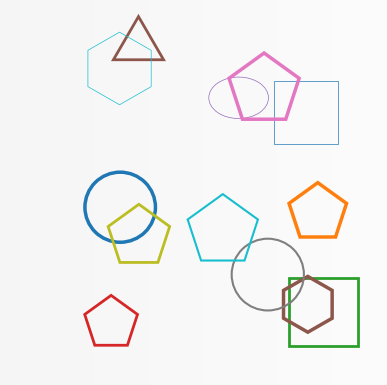[{"shape": "square", "thickness": 0.5, "radius": 0.41, "center": [0.79, 0.708]}, {"shape": "circle", "thickness": 2.5, "radius": 0.45, "center": [0.31, 0.462]}, {"shape": "pentagon", "thickness": 2.5, "radius": 0.39, "center": [0.82, 0.448]}, {"shape": "square", "thickness": 2, "radius": 0.44, "center": [0.836, 0.189]}, {"shape": "pentagon", "thickness": 2, "radius": 0.36, "center": [0.287, 0.161]}, {"shape": "oval", "thickness": 0.5, "radius": 0.38, "center": [0.616, 0.746]}, {"shape": "hexagon", "thickness": 2.5, "radius": 0.36, "center": [0.794, 0.21]}, {"shape": "triangle", "thickness": 2, "radius": 0.37, "center": [0.357, 0.882]}, {"shape": "pentagon", "thickness": 2.5, "radius": 0.48, "center": [0.682, 0.767]}, {"shape": "circle", "thickness": 1.5, "radius": 0.47, "center": [0.691, 0.287]}, {"shape": "pentagon", "thickness": 2, "radius": 0.42, "center": [0.358, 0.386]}, {"shape": "hexagon", "thickness": 0.5, "radius": 0.47, "center": [0.308, 0.822]}, {"shape": "pentagon", "thickness": 1.5, "radius": 0.48, "center": [0.575, 0.4]}]